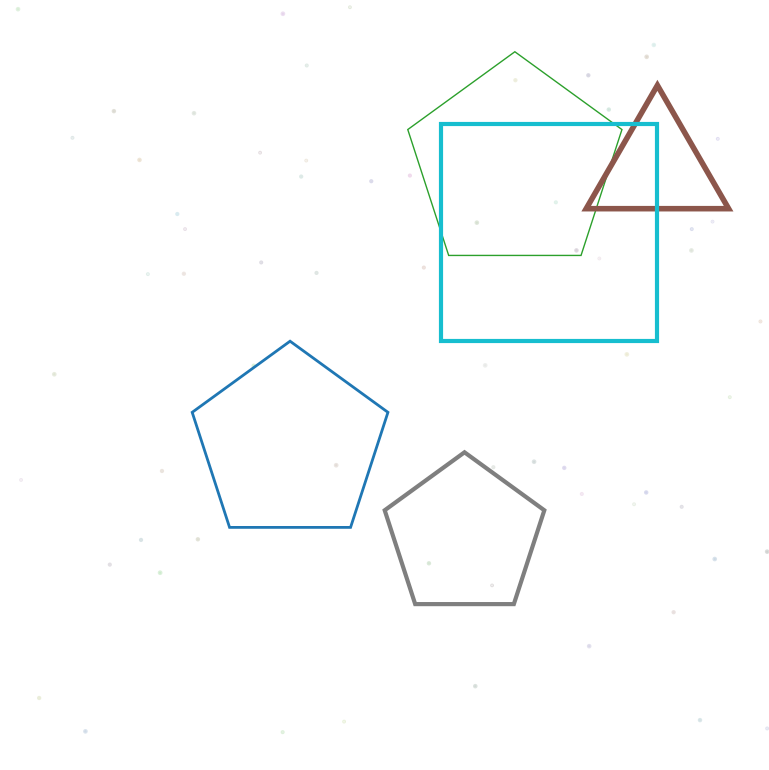[{"shape": "pentagon", "thickness": 1, "radius": 0.67, "center": [0.377, 0.423]}, {"shape": "pentagon", "thickness": 0.5, "radius": 0.73, "center": [0.669, 0.787]}, {"shape": "triangle", "thickness": 2, "radius": 0.53, "center": [0.854, 0.782]}, {"shape": "pentagon", "thickness": 1.5, "radius": 0.54, "center": [0.603, 0.304]}, {"shape": "square", "thickness": 1.5, "radius": 0.7, "center": [0.713, 0.698]}]